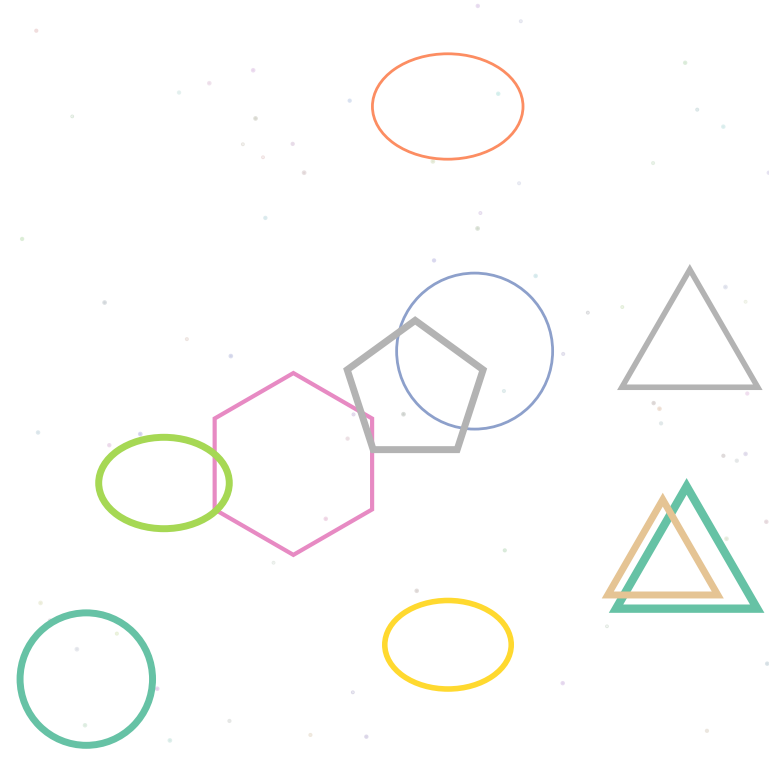[{"shape": "triangle", "thickness": 3, "radius": 0.53, "center": [0.892, 0.262]}, {"shape": "circle", "thickness": 2.5, "radius": 0.43, "center": [0.112, 0.118]}, {"shape": "oval", "thickness": 1, "radius": 0.49, "center": [0.581, 0.862]}, {"shape": "circle", "thickness": 1, "radius": 0.51, "center": [0.616, 0.544]}, {"shape": "hexagon", "thickness": 1.5, "radius": 0.59, "center": [0.381, 0.397]}, {"shape": "oval", "thickness": 2.5, "radius": 0.42, "center": [0.213, 0.373]}, {"shape": "oval", "thickness": 2, "radius": 0.41, "center": [0.582, 0.163]}, {"shape": "triangle", "thickness": 2.5, "radius": 0.41, "center": [0.861, 0.269]}, {"shape": "pentagon", "thickness": 2.5, "radius": 0.46, "center": [0.539, 0.491]}, {"shape": "triangle", "thickness": 2, "radius": 0.51, "center": [0.896, 0.548]}]